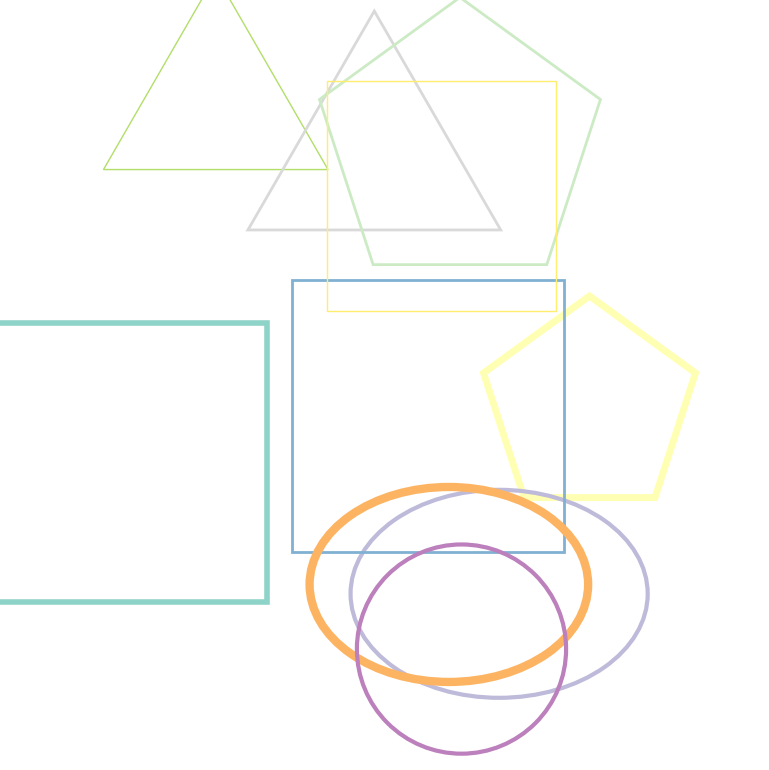[{"shape": "square", "thickness": 2, "radius": 0.91, "center": [0.165, 0.399]}, {"shape": "pentagon", "thickness": 2.5, "radius": 0.72, "center": [0.766, 0.471]}, {"shape": "oval", "thickness": 1.5, "radius": 0.96, "center": [0.648, 0.229]}, {"shape": "square", "thickness": 1, "radius": 0.88, "center": [0.555, 0.46]}, {"shape": "oval", "thickness": 3, "radius": 0.9, "center": [0.583, 0.241]}, {"shape": "triangle", "thickness": 0.5, "radius": 0.84, "center": [0.28, 0.864]}, {"shape": "triangle", "thickness": 1, "radius": 0.95, "center": [0.486, 0.796]}, {"shape": "circle", "thickness": 1.5, "radius": 0.68, "center": [0.599, 0.157]}, {"shape": "pentagon", "thickness": 1, "radius": 0.96, "center": [0.597, 0.812]}, {"shape": "square", "thickness": 0.5, "radius": 0.74, "center": [0.573, 0.745]}]